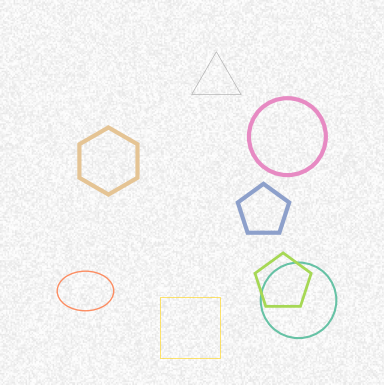[{"shape": "circle", "thickness": 1.5, "radius": 0.49, "center": [0.775, 0.22]}, {"shape": "oval", "thickness": 1, "radius": 0.37, "center": [0.222, 0.244]}, {"shape": "pentagon", "thickness": 3, "radius": 0.35, "center": [0.684, 0.452]}, {"shape": "circle", "thickness": 3, "radius": 0.5, "center": [0.746, 0.645]}, {"shape": "pentagon", "thickness": 2, "radius": 0.38, "center": [0.735, 0.266]}, {"shape": "square", "thickness": 0.5, "radius": 0.39, "center": [0.494, 0.149]}, {"shape": "hexagon", "thickness": 3, "radius": 0.44, "center": [0.282, 0.582]}, {"shape": "triangle", "thickness": 0.5, "radius": 0.37, "center": [0.562, 0.791]}]